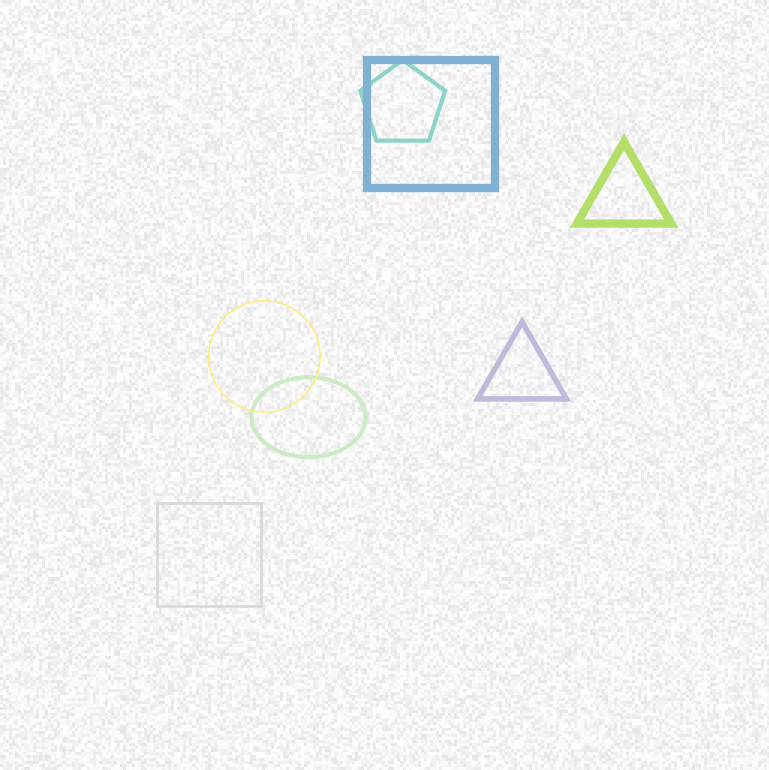[{"shape": "pentagon", "thickness": 1.5, "radius": 0.29, "center": [0.523, 0.864]}, {"shape": "triangle", "thickness": 2, "radius": 0.33, "center": [0.678, 0.515]}, {"shape": "square", "thickness": 3, "radius": 0.42, "center": [0.56, 0.839]}, {"shape": "triangle", "thickness": 3, "radius": 0.35, "center": [0.81, 0.745]}, {"shape": "square", "thickness": 1, "radius": 0.34, "center": [0.271, 0.28]}, {"shape": "oval", "thickness": 1.5, "radius": 0.37, "center": [0.401, 0.458]}, {"shape": "circle", "thickness": 0.5, "radius": 0.36, "center": [0.343, 0.537]}]